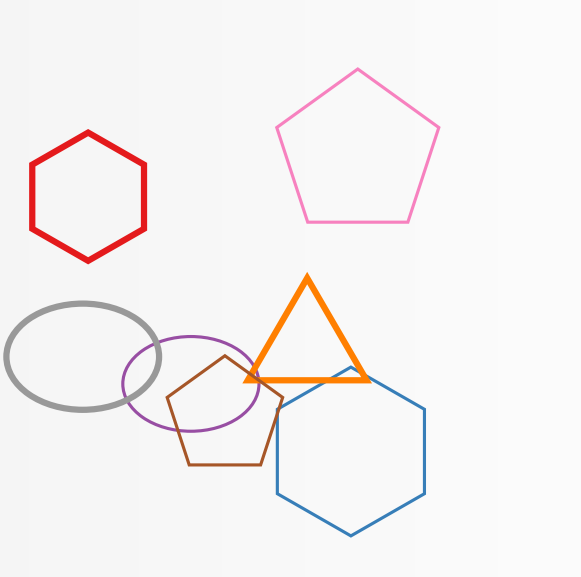[{"shape": "hexagon", "thickness": 3, "radius": 0.56, "center": [0.152, 0.659]}, {"shape": "hexagon", "thickness": 1.5, "radius": 0.73, "center": [0.604, 0.217]}, {"shape": "oval", "thickness": 1.5, "radius": 0.59, "center": [0.328, 0.334]}, {"shape": "triangle", "thickness": 3, "radius": 0.59, "center": [0.529, 0.4]}, {"shape": "pentagon", "thickness": 1.5, "radius": 0.52, "center": [0.387, 0.279]}, {"shape": "pentagon", "thickness": 1.5, "radius": 0.73, "center": [0.616, 0.733]}, {"shape": "oval", "thickness": 3, "radius": 0.66, "center": [0.142, 0.381]}]